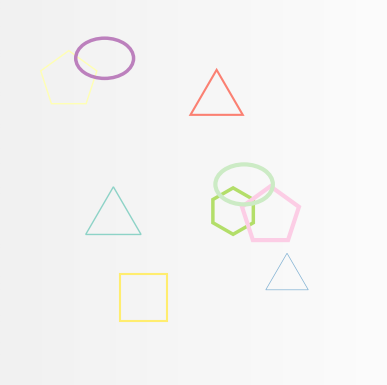[{"shape": "triangle", "thickness": 1, "radius": 0.41, "center": [0.293, 0.432]}, {"shape": "pentagon", "thickness": 1, "radius": 0.38, "center": [0.177, 0.792]}, {"shape": "triangle", "thickness": 1.5, "radius": 0.39, "center": [0.559, 0.741]}, {"shape": "triangle", "thickness": 0.5, "radius": 0.32, "center": [0.741, 0.279]}, {"shape": "hexagon", "thickness": 2.5, "radius": 0.3, "center": [0.602, 0.452]}, {"shape": "pentagon", "thickness": 3, "radius": 0.39, "center": [0.698, 0.439]}, {"shape": "oval", "thickness": 2.5, "radius": 0.37, "center": [0.27, 0.849]}, {"shape": "oval", "thickness": 3, "radius": 0.37, "center": [0.63, 0.521]}, {"shape": "square", "thickness": 1.5, "radius": 0.31, "center": [0.37, 0.228]}]